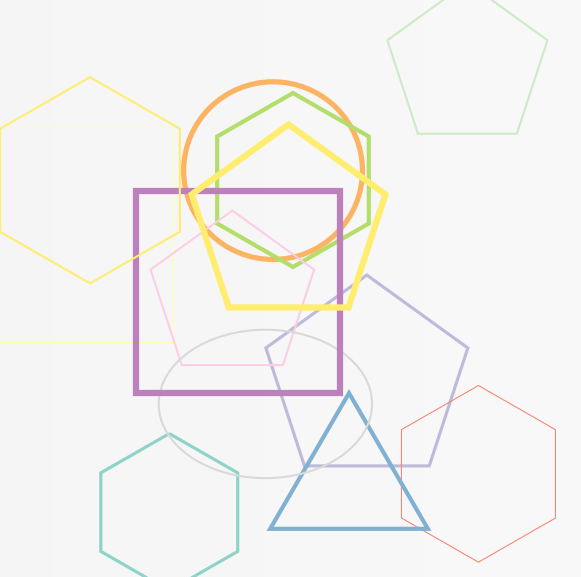[{"shape": "hexagon", "thickness": 1.5, "radius": 0.68, "center": [0.291, 0.112]}, {"shape": "square", "thickness": 0.5, "radius": 0.93, "center": [0.11, 0.593]}, {"shape": "pentagon", "thickness": 1.5, "radius": 0.91, "center": [0.631, 0.34]}, {"shape": "hexagon", "thickness": 0.5, "radius": 0.76, "center": [0.823, 0.179]}, {"shape": "triangle", "thickness": 2, "radius": 0.78, "center": [0.6, 0.162]}, {"shape": "circle", "thickness": 2.5, "radius": 0.77, "center": [0.47, 0.704]}, {"shape": "hexagon", "thickness": 2, "radius": 0.75, "center": [0.504, 0.687]}, {"shape": "pentagon", "thickness": 1, "radius": 0.74, "center": [0.4, 0.487]}, {"shape": "oval", "thickness": 1, "radius": 0.92, "center": [0.457, 0.3]}, {"shape": "square", "thickness": 3, "radius": 0.88, "center": [0.409, 0.494]}, {"shape": "pentagon", "thickness": 1, "radius": 0.72, "center": [0.804, 0.885]}, {"shape": "pentagon", "thickness": 3, "radius": 0.88, "center": [0.496, 0.608]}, {"shape": "hexagon", "thickness": 1, "radius": 0.89, "center": [0.155, 0.687]}]